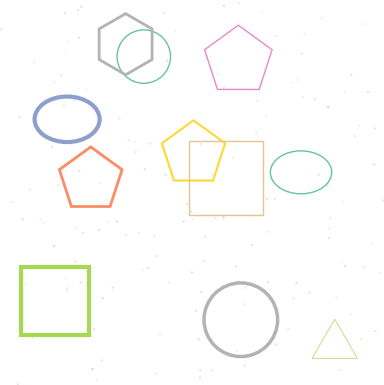[{"shape": "oval", "thickness": 1, "radius": 0.4, "center": [0.782, 0.552]}, {"shape": "circle", "thickness": 1, "radius": 0.35, "center": [0.374, 0.853]}, {"shape": "pentagon", "thickness": 2, "radius": 0.43, "center": [0.236, 0.533]}, {"shape": "oval", "thickness": 3, "radius": 0.42, "center": [0.174, 0.69]}, {"shape": "pentagon", "thickness": 1, "radius": 0.46, "center": [0.619, 0.842]}, {"shape": "triangle", "thickness": 0.5, "radius": 0.34, "center": [0.87, 0.103]}, {"shape": "square", "thickness": 3, "radius": 0.45, "center": [0.143, 0.218]}, {"shape": "pentagon", "thickness": 1.5, "radius": 0.43, "center": [0.503, 0.601]}, {"shape": "square", "thickness": 1, "radius": 0.48, "center": [0.587, 0.538]}, {"shape": "hexagon", "thickness": 2, "radius": 0.4, "center": [0.326, 0.885]}, {"shape": "circle", "thickness": 2.5, "radius": 0.48, "center": [0.625, 0.169]}]